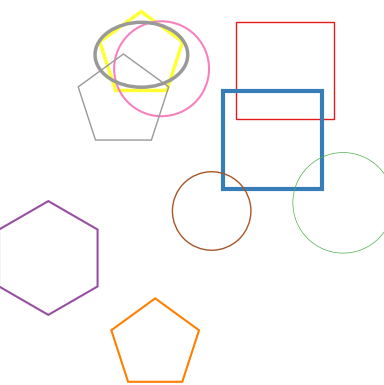[{"shape": "square", "thickness": 1, "radius": 0.63, "center": [0.74, 0.818]}, {"shape": "square", "thickness": 3, "radius": 0.64, "center": [0.708, 0.636]}, {"shape": "circle", "thickness": 0.5, "radius": 0.65, "center": [0.891, 0.473]}, {"shape": "hexagon", "thickness": 1.5, "radius": 0.74, "center": [0.125, 0.33]}, {"shape": "pentagon", "thickness": 1.5, "radius": 0.6, "center": [0.403, 0.105]}, {"shape": "pentagon", "thickness": 2.5, "radius": 0.57, "center": [0.367, 0.857]}, {"shape": "circle", "thickness": 1, "radius": 0.51, "center": [0.55, 0.452]}, {"shape": "circle", "thickness": 1.5, "radius": 0.62, "center": [0.42, 0.821]}, {"shape": "oval", "thickness": 2.5, "radius": 0.6, "center": [0.367, 0.858]}, {"shape": "pentagon", "thickness": 1, "radius": 0.62, "center": [0.321, 0.736]}]